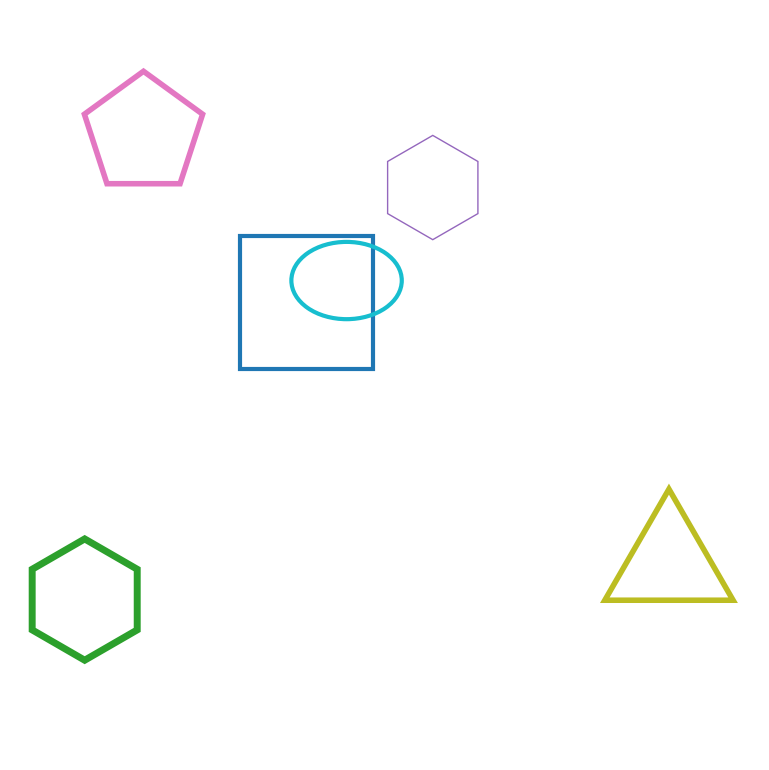[{"shape": "square", "thickness": 1.5, "radius": 0.43, "center": [0.398, 0.608]}, {"shape": "hexagon", "thickness": 2.5, "radius": 0.39, "center": [0.11, 0.221]}, {"shape": "hexagon", "thickness": 0.5, "radius": 0.34, "center": [0.562, 0.756]}, {"shape": "pentagon", "thickness": 2, "radius": 0.4, "center": [0.186, 0.827]}, {"shape": "triangle", "thickness": 2, "radius": 0.48, "center": [0.869, 0.269]}, {"shape": "oval", "thickness": 1.5, "radius": 0.36, "center": [0.45, 0.636]}]